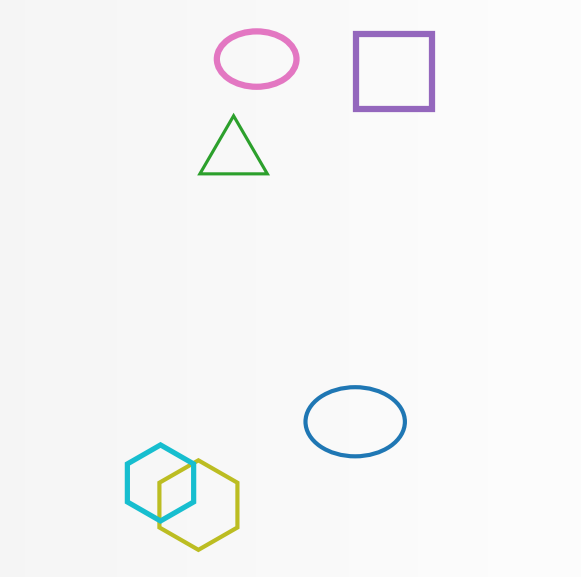[{"shape": "oval", "thickness": 2, "radius": 0.43, "center": [0.611, 0.269]}, {"shape": "triangle", "thickness": 1.5, "radius": 0.33, "center": [0.402, 0.732]}, {"shape": "square", "thickness": 3, "radius": 0.32, "center": [0.678, 0.876]}, {"shape": "oval", "thickness": 3, "radius": 0.34, "center": [0.442, 0.897]}, {"shape": "hexagon", "thickness": 2, "radius": 0.39, "center": [0.341, 0.125]}, {"shape": "hexagon", "thickness": 2.5, "radius": 0.33, "center": [0.276, 0.163]}]